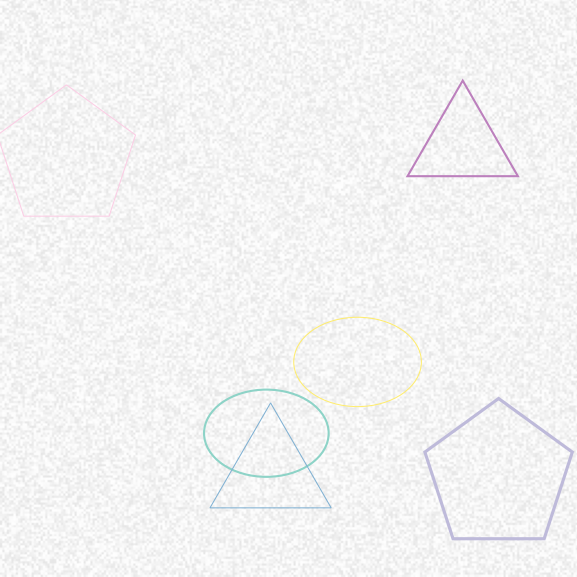[{"shape": "oval", "thickness": 1, "radius": 0.54, "center": [0.461, 0.249]}, {"shape": "pentagon", "thickness": 1.5, "radius": 0.67, "center": [0.863, 0.175]}, {"shape": "triangle", "thickness": 0.5, "radius": 0.61, "center": [0.469, 0.18]}, {"shape": "pentagon", "thickness": 0.5, "radius": 0.63, "center": [0.115, 0.727]}, {"shape": "triangle", "thickness": 1, "radius": 0.55, "center": [0.801, 0.749]}, {"shape": "oval", "thickness": 0.5, "radius": 0.55, "center": [0.619, 0.372]}]